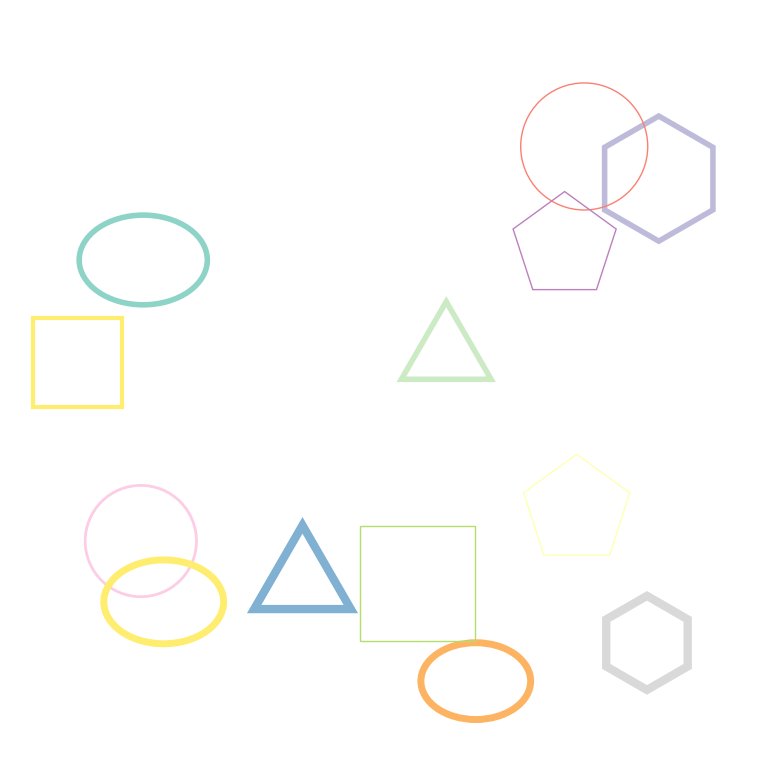[{"shape": "oval", "thickness": 2, "radius": 0.42, "center": [0.186, 0.662]}, {"shape": "pentagon", "thickness": 0.5, "radius": 0.36, "center": [0.749, 0.338]}, {"shape": "hexagon", "thickness": 2, "radius": 0.41, "center": [0.856, 0.768]}, {"shape": "circle", "thickness": 0.5, "radius": 0.41, "center": [0.759, 0.81]}, {"shape": "triangle", "thickness": 3, "radius": 0.36, "center": [0.393, 0.245]}, {"shape": "oval", "thickness": 2.5, "radius": 0.36, "center": [0.618, 0.115]}, {"shape": "square", "thickness": 0.5, "radius": 0.37, "center": [0.542, 0.242]}, {"shape": "circle", "thickness": 1, "radius": 0.36, "center": [0.183, 0.297]}, {"shape": "hexagon", "thickness": 3, "radius": 0.31, "center": [0.84, 0.165]}, {"shape": "pentagon", "thickness": 0.5, "radius": 0.35, "center": [0.733, 0.681]}, {"shape": "triangle", "thickness": 2, "radius": 0.34, "center": [0.58, 0.541]}, {"shape": "oval", "thickness": 2.5, "radius": 0.39, "center": [0.213, 0.218]}, {"shape": "square", "thickness": 1.5, "radius": 0.29, "center": [0.101, 0.529]}]